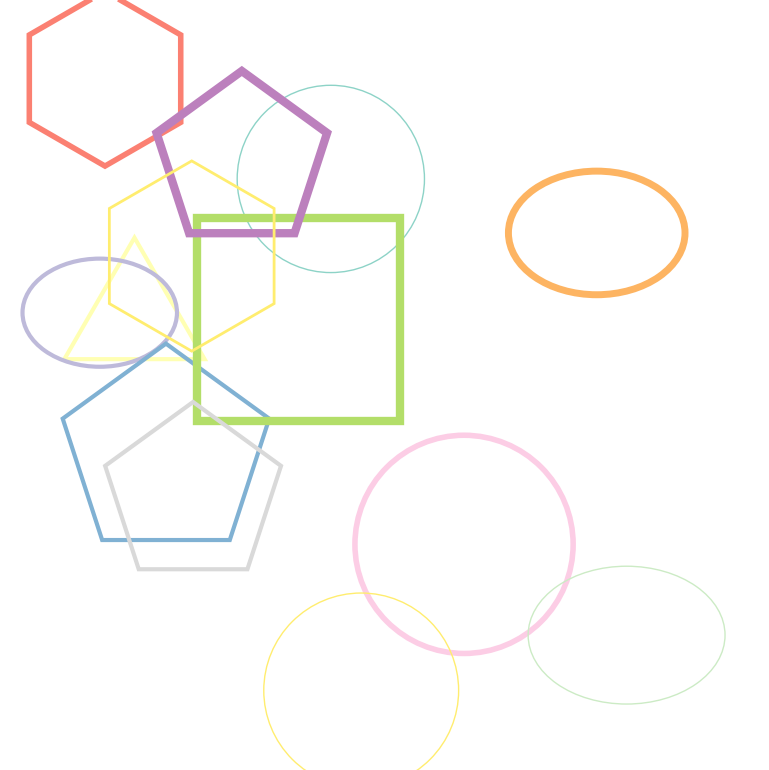[{"shape": "circle", "thickness": 0.5, "radius": 0.61, "center": [0.43, 0.768]}, {"shape": "triangle", "thickness": 1.5, "radius": 0.53, "center": [0.175, 0.586]}, {"shape": "oval", "thickness": 1.5, "radius": 0.5, "center": [0.13, 0.594]}, {"shape": "hexagon", "thickness": 2, "radius": 0.57, "center": [0.136, 0.898]}, {"shape": "pentagon", "thickness": 1.5, "radius": 0.7, "center": [0.216, 0.413]}, {"shape": "oval", "thickness": 2.5, "radius": 0.57, "center": [0.775, 0.697]}, {"shape": "square", "thickness": 3, "radius": 0.66, "center": [0.388, 0.585]}, {"shape": "circle", "thickness": 2, "radius": 0.71, "center": [0.603, 0.293]}, {"shape": "pentagon", "thickness": 1.5, "radius": 0.6, "center": [0.251, 0.358]}, {"shape": "pentagon", "thickness": 3, "radius": 0.58, "center": [0.314, 0.791]}, {"shape": "oval", "thickness": 0.5, "radius": 0.64, "center": [0.814, 0.175]}, {"shape": "hexagon", "thickness": 1, "radius": 0.62, "center": [0.249, 0.667]}, {"shape": "circle", "thickness": 0.5, "radius": 0.63, "center": [0.469, 0.103]}]